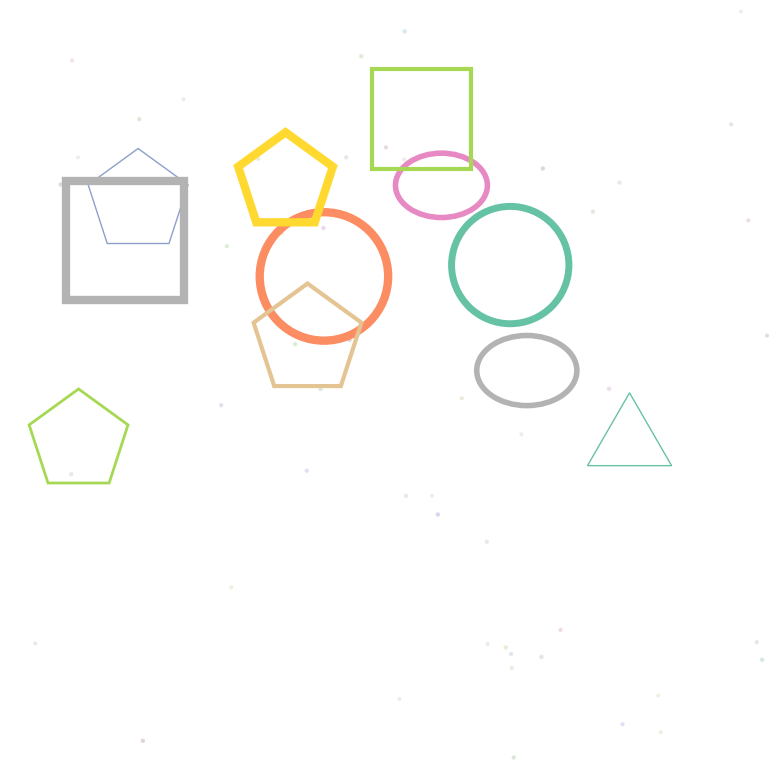[{"shape": "triangle", "thickness": 0.5, "radius": 0.32, "center": [0.818, 0.427]}, {"shape": "circle", "thickness": 2.5, "radius": 0.38, "center": [0.663, 0.656]}, {"shape": "circle", "thickness": 3, "radius": 0.42, "center": [0.421, 0.641]}, {"shape": "pentagon", "thickness": 0.5, "radius": 0.34, "center": [0.179, 0.739]}, {"shape": "oval", "thickness": 2, "radius": 0.3, "center": [0.573, 0.759]}, {"shape": "pentagon", "thickness": 1, "radius": 0.34, "center": [0.102, 0.427]}, {"shape": "square", "thickness": 1.5, "radius": 0.32, "center": [0.547, 0.846]}, {"shape": "pentagon", "thickness": 3, "radius": 0.32, "center": [0.371, 0.764]}, {"shape": "pentagon", "thickness": 1.5, "radius": 0.37, "center": [0.399, 0.558]}, {"shape": "oval", "thickness": 2, "radius": 0.33, "center": [0.684, 0.519]}, {"shape": "square", "thickness": 3, "radius": 0.39, "center": [0.162, 0.688]}]